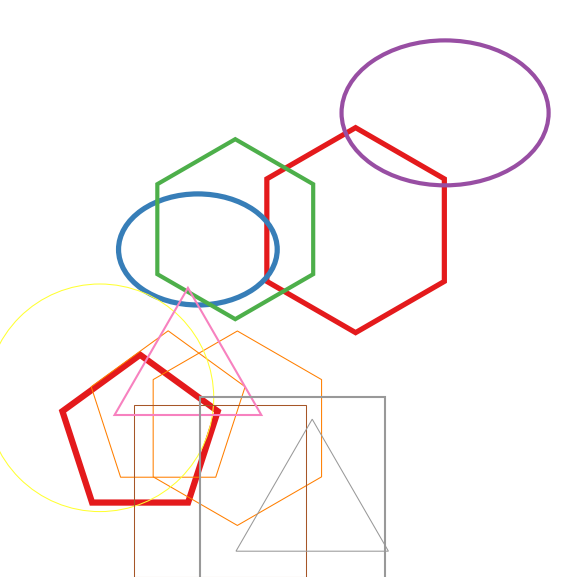[{"shape": "pentagon", "thickness": 3, "radius": 0.71, "center": [0.243, 0.243]}, {"shape": "hexagon", "thickness": 2.5, "radius": 0.89, "center": [0.616, 0.601]}, {"shape": "oval", "thickness": 2.5, "radius": 0.69, "center": [0.343, 0.567]}, {"shape": "hexagon", "thickness": 2, "radius": 0.78, "center": [0.407, 0.602]}, {"shape": "oval", "thickness": 2, "radius": 0.9, "center": [0.771, 0.804]}, {"shape": "pentagon", "thickness": 0.5, "radius": 0.7, "center": [0.291, 0.286]}, {"shape": "hexagon", "thickness": 0.5, "radius": 0.84, "center": [0.411, 0.258]}, {"shape": "circle", "thickness": 0.5, "radius": 0.99, "center": [0.173, 0.31]}, {"shape": "square", "thickness": 0.5, "radius": 0.74, "center": [0.381, 0.149]}, {"shape": "triangle", "thickness": 1, "radius": 0.73, "center": [0.325, 0.354]}, {"shape": "triangle", "thickness": 0.5, "radius": 0.76, "center": [0.541, 0.121]}, {"shape": "square", "thickness": 1, "radius": 0.8, "center": [0.506, 0.152]}]